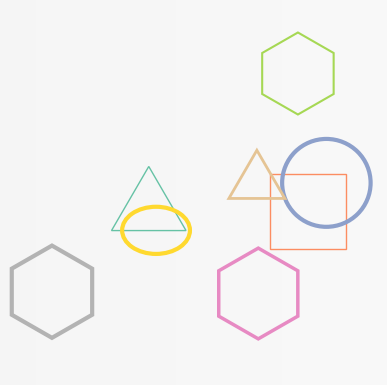[{"shape": "triangle", "thickness": 1, "radius": 0.56, "center": [0.384, 0.457]}, {"shape": "square", "thickness": 1, "radius": 0.49, "center": [0.795, 0.451]}, {"shape": "circle", "thickness": 3, "radius": 0.57, "center": [0.842, 0.525]}, {"shape": "hexagon", "thickness": 2.5, "radius": 0.59, "center": [0.667, 0.238]}, {"shape": "hexagon", "thickness": 1.5, "radius": 0.53, "center": [0.769, 0.809]}, {"shape": "oval", "thickness": 3, "radius": 0.44, "center": [0.403, 0.402]}, {"shape": "triangle", "thickness": 2, "radius": 0.42, "center": [0.663, 0.526]}, {"shape": "hexagon", "thickness": 3, "radius": 0.6, "center": [0.134, 0.242]}]